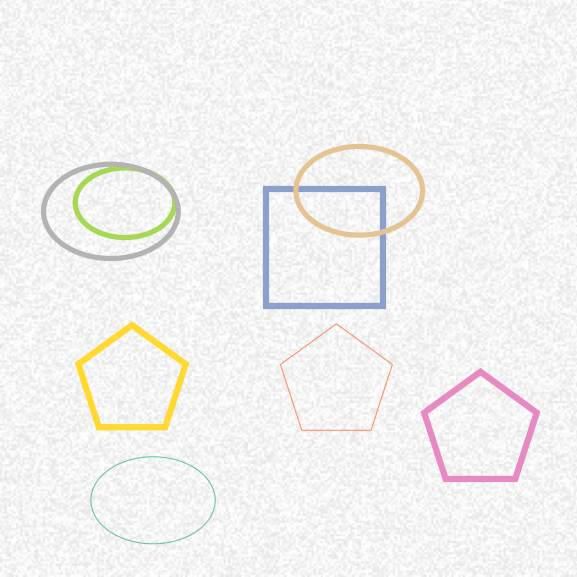[{"shape": "oval", "thickness": 0.5, "radius": 0.54, "center": [0.265, 0.133]}, {"shape": "pentagon", "thickness": 0.5, "radius": 0.51, "center": [0.583, 0.336]}, {"shape": "square", "thickness": 3, "radius": 0.51, "center": [0.563, 0.571]}, {"shape": "pentagon", "thickness": 3, "radius": 0.51, "center": [0.832, 0.253]}, {"shape": "oval", "thickness": 2.5, "radius": 0.43, "center": [0.216, 0.648]}, {"shape": "pentagon", "thickness": 3, "radius": 0.49, "center": [0.229, 0.338]}, {"shape": "oval", "thickness": 2.5, "radius": 0.55, "center": [0.622, 0.669]}, {"shape": "oval", "thickness": 2.5, "radius": 0.58, "center": [0.192, 0.633]}]